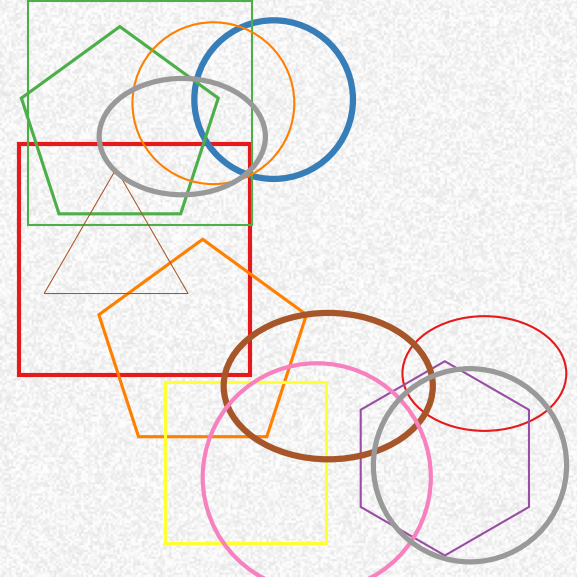[{"shape": "square", "thickness": 2, "radius": 1.0, "center": [0.234, 0.55]}, {"shape": "oval", "thickness": 1, "radius": 0.71, "center": [0.839, 0.352]}, {"shape": "circle", "thickness": 3, "radius": 0.69, "center": [0.474, 0.827]}, {"shape": "pentagon", "thickness": 1.5, "radius": 0.9, "center": [0.207, 0.774]}, {"shape": "square", "thickness": 1, "radius": 0.97, "center": [0.243, 0.803]}, {"shape": "hexagon", "thickness": 1, "radius": 0.84, "center": [0.77, 0.205]}, {"shape": "circle", "thickness": 1, "radius": 0.7, "center": [0.369, 0.82]}, {"shape": "pentagon", "thickness": 1.5, "radius": 0.94, "center": [0.351, 0.396]}, {"shape": "square", "thickness": 1.5, "radius": 0.69, "center": [0.425, 0.198]}, {"shape": "triangle", "thickness": 0.5, "radius": 0.72, "center": [0.201, 0.563]}, {"shape": "oval", "thickness": 3, "radius": 0.91, "center": [0.568, 0.331]}, {"shape": "circle", "thickness": 2, "radius": 0.99, "center": [0.549, 0.173]}, {"shape": "circle", "thickness": 2.5, "radius": 0.84, "center": [0.814, 0.193]}, {"shape": "oval", "thickness": 2.5, "radius": 0.72, "center": [0.316, 0.763]}]